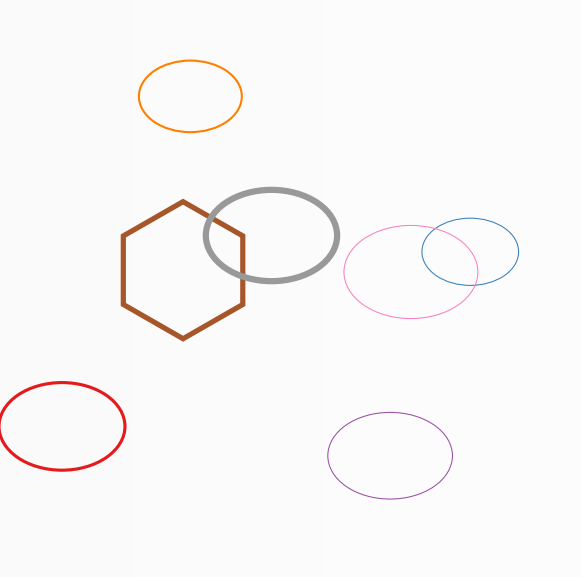[{"shape": "oval", "thickness": 1.5, "radius": 0.54, "center": [0.107, 0.261]}, {"shape": "oval", "thickness": 0.5, "radius": 0.42, "center": [0.809, 0.563]}, {"shape": "oval", "thickness": 0.5, "radius": 0.54, "center": [0.671, 0.21]}, {"shape": "oval", "thickness": 1, "radius": 0.44, "center": [0.328, 0.832]}, {"shape": "hexagon", "thickness": 2.5, "radius": 0.59, "center": [0.315, 0.531]}, {"shape": "oval", "thickness": 0.5, "radius": 0.58, "center": [0.707, 0.528]}, {"shape": "oval", "thickness": 3, "radius": 0.56, "center": [0.467, 0.591]}]